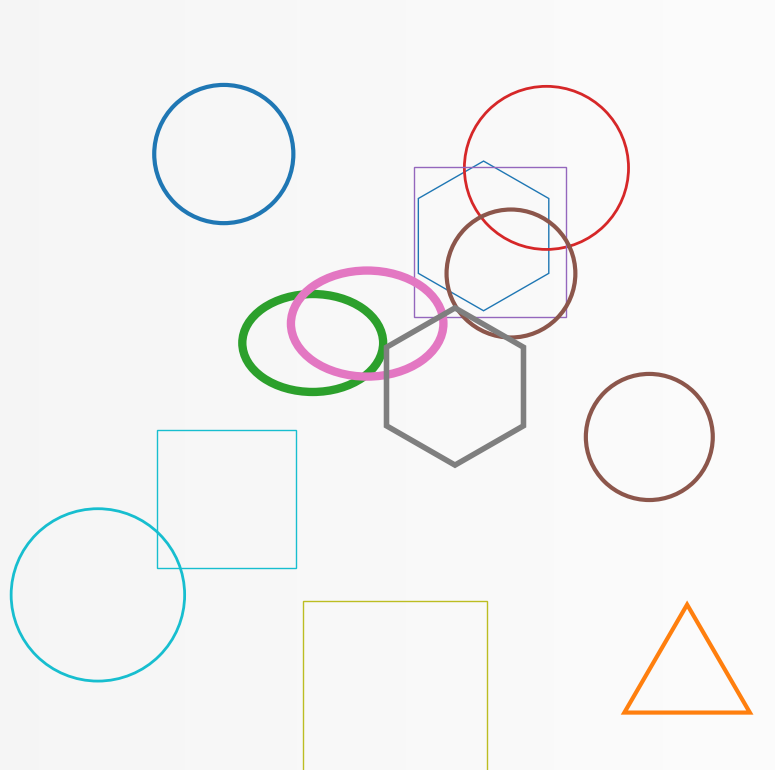[{"shape": "circle", "thickness": 1.5, "radius": 0.45, "center": [0.289, 0.8]}, {"shape": "hexagon", "thickness": 0.5, "radius": 0.49, "center": [0.624, 0.694]}, {"shape": "triangle", "thickness": 1.5, "radius": 0.47, "center": [0.887, 0.121]}, {"shape": "oval", "thickness": 3, "radius": 0.45, "center": [0.404, 0.555]}, {"shape": "circle", "thickness": 1, "radius": 0.53, "center": [0.705, 0.782]}, {"shape": "square", "thickness": 0.5, "radius": 0.49, "center": [0.632, 0.685]}, {"shape": "circle", "thickness": 1.5, "radius": 0.41, "center": [0.838, 0.432]}, {"shape": "circle", "thickness": 1.5, "radius": 0.42, "center": [0.659, 0.645]}, {"shape": "oval", "thickness": 3, "radius": 0.49, "center": [0.474, 0.58]}, {"shape": "hexagon", "thickness": 2, "radius": 0.51, "center": [0.587, 0.498]}, {"shape": "square", "thickness": 0.5, "radius": 0.6, "center": [0.51, 0.101]}, {"shape": "circle", "thickness": 1, "radius": 0.56, "center": [0.126, 0.227]}, {"shape": "square", "thickness": 0.5, "radius": 0.45, "center": [0.292, 0.353]}]